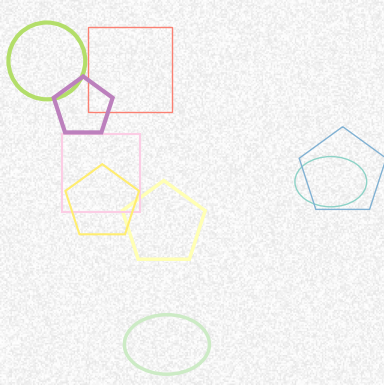[{"shape": "oval", "thickness": 1, "radius": 0.47, "center": [0.859, 0.528]}, {"shape": "pentagon", "thickness": 2.5, "radius": 0.56, "center": [0.425, 0.418]}, {"shape": "square", "thickness": 1, "radius": 0.55, "center": [0.337, 0.819]}, {"shape": "pentagon", "thickness": 1, "radius": 0.59, "center": [0.89, 0.552]}, {"shape": "circle", "thickness": 3, "radius": 0.5, "center": [0.122, 0.842]}, {"shape": "square", "thickness": 1.5, "radius": 0.51, "center": [0.263, 0.551]}, {"shape": "pentagon", "thickness": 3, "radius": 0.4, "center": [0.216, 0.721]}, {"shape": "oval", "thickness": 2.5, "radius": 0.55, "center": [0.434, 0.105]}, {"shape": "pentagon", "thickness": 1.5, "radius": 0.5, "center": [0.266, 0.473]}]